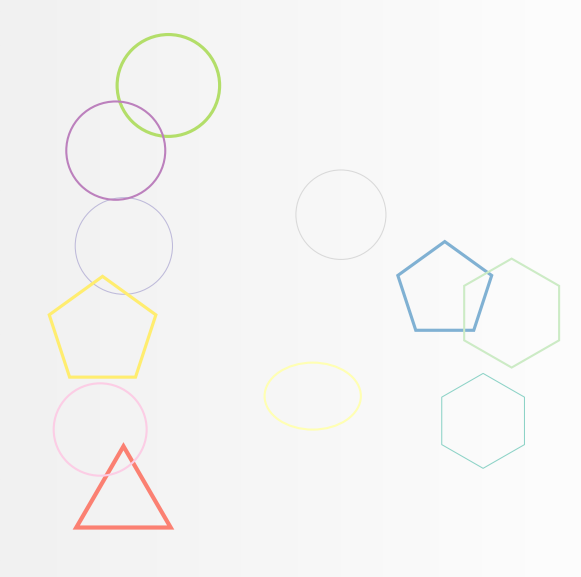[{"shape": "hexagon", "thickness": 0.5, "radius": 0.41, "center": [0.831, 0.27]}, {"shape": "oval", "thickness": 1, "radius": 0.41, "center": [0.538, 0.313]}, {"shape": "circle", "thickness": 0.5, "radius": 0.42, "center": [0.213, 0.573]}, {"shape": "triangle", "thickness": 2, "radius": 0.47, "center": [0.212, 0.133]}, {"shape": "pentagon", "thickness": 1.5, "radius": 0.42, "center": [0.765, 0.496]}, {"shape": "circle", "thickness": 1.5, "radius": 0.44, "center": [0.29, 0.851]}, {"shape": "circle", "thickness": 1, "radius": 0.4, "center": [0.172, 0.255]}, {"shape": "circle", "thickness": 0.5, "radius": 0.39, "center": [0.587, 0.627]}, {"shape": "circle", "thickness": 1, "radius": 0.43, "center": [0.199, 0.738]}, {"shape": "hexagon", "thickness": 1, "radius": 0.47, "center": [0.88, 0.457]}, {"shape": "pentagon", "thickness": 1.5, "radius": 0.48, "center": [0.176, 0.424]}]